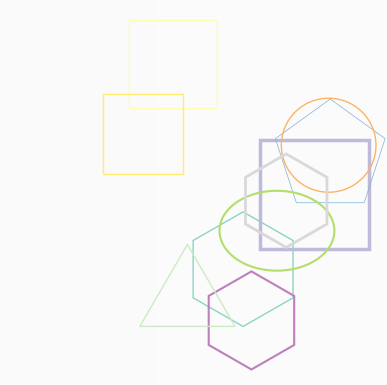[{"shape": "hexagon", "thickness": 1, "radius": 0.74, "center": [0.627, 0.301]}, {"shape": "square", "thickness": 1, "radius": 0.57, "center": [0.445, 0.833]}, {"shape": "square", "thickness": 2.5, "radius": 0.7, "center": [0.811, 0.495]}, {"shape": "pentagon", "thickness": 0.5, "radius": 0.74, "center": [0.852, 0.594]}, {"shape": "circle", "thickness": 1, "radius": 0.61, "center": [0.848, 0.623]}, {"shape": "oval", "thickness": 1.5, "radius": 0.74, "center": [0.715, 0.401]}, {"shape": "hexagon", "thickness": 2, "radius": 0.61, "center": [0.739, 0.479]}, {"shape": "hexagon", "thickness": 1.5, "radius": 0.64, "center": [0.649, 0.168]}, {"shape": "triangle", "thickness": 1, "radius": 0.71, "center": [0.484, 0.223]}, {"shape": "square", "thickness": 1, "radius": 0.52, "center": [0.369, 0.652]}]